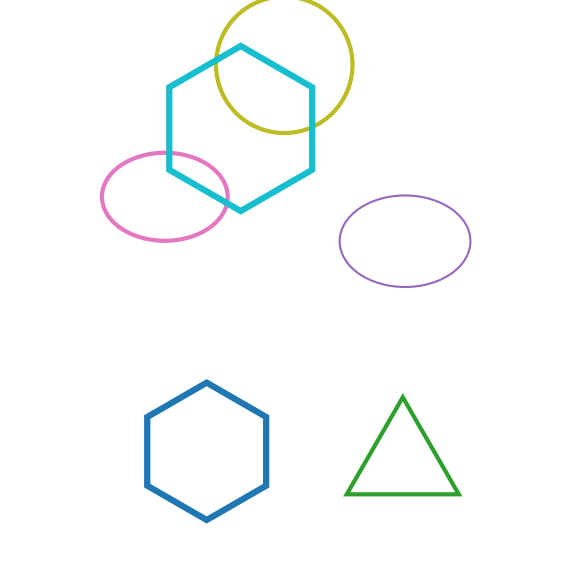[{"shape": "hexagon", "thickness": 3, "radius": 0.59, "center": [0.358, 0.218]}, {"shape": "triangle", "thickness": 2, "radius": 0.56, "center": [0.697, 0.199]}, {"shape": "oval", "thickness": 1, "radius": 0.57, "center": [0.701, 0.581]}, {"shape": "oval", "thickness": 2, "radius": 0.54, "center": [0.285, 0.658]}, {"shape": "circle", "thickness": 2, "radius": 0.59, "center": [0.492, 0.887]}, {"shape": "hexagon", "thickness": 3, "radius": 0.71, "center": [0.417, 0.777]}]